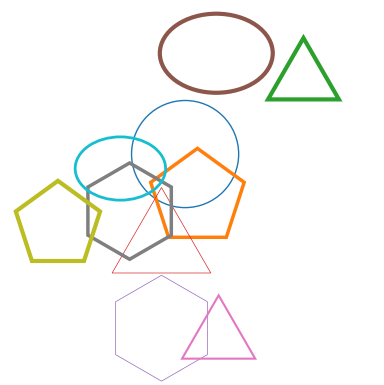[{"shape": "circle", "thickness": 1, "radius": 0.7, "center": [0.481, 0.6]}, {"shape": "pentagon", "thickness": 2.5, "radius": 0.64, "center": [0.513, 0.487]}, {"shape": "triangle", "thickness": 3, "radius": 0.53, "center": [0.788, 0.795]}, {"shape": "triangle", "thickness": 0.5, "radius": 0.74, "center": [0.419, 0.365]}, {"shape": "hexagon", "thickness": 0.5, "radius": 0.69, "center": [0.42, 0.148]}, {"shape": "oval", "thickness": 3, "radius": 0.73, "center": [0.562, 0.862]}, {"shape": "triangle", "thickness": 1.5, "radius": 0.55, "center": [0.568, 0.123]}, {"shape": "hexagon", "thickness": 2.5, "radius": 0.63, "center": [0.337, 0.452]}, {"shape": "pentagon", "thickness": 3, "radius": 0.58, "center": [0.151, 0.415]}, {"shape": "oval", "thickness": 2, "radius": 0.59, "center": [0.313, 0.562]}]